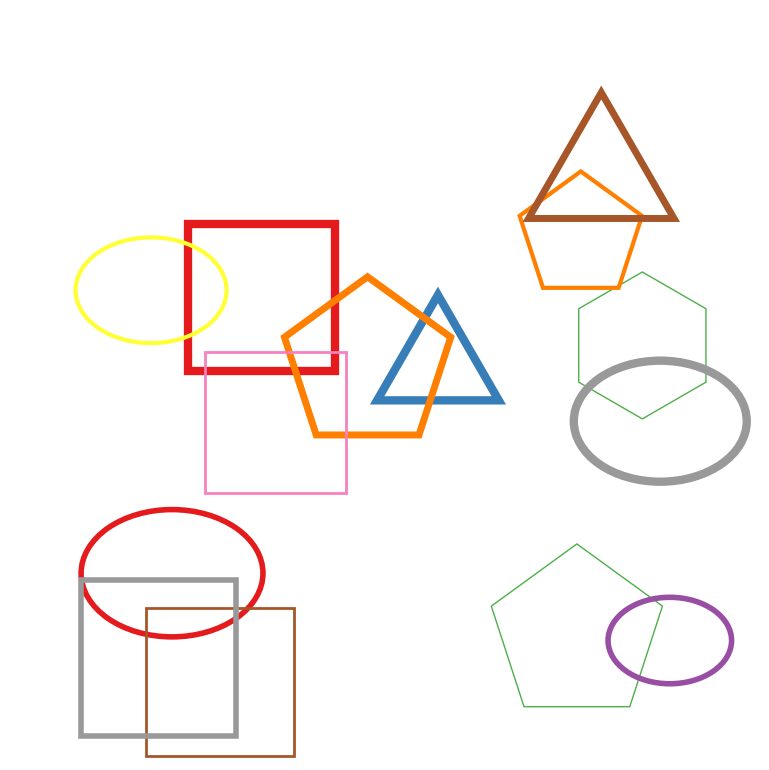[{"shape": "square", "thickness": 3, "radius": 0.48, "center": [0.339, 0.614]}, {"shape": "oval", "thickness": 2, "radius": 0.59, "center": [0.223, 0.256]}, {"shape": "triangle", "thickness": 3, "radius": 0.46, "center": [0.569, 0.526]}, {"shape": "hexagon", "thickness": 0.5, "radius": 0.48, "center": [0.834, 0.551]}, {"shape": "pentagon", "thickness": 0.5, "radius": 0.58, "center": [0.749, 0.177]}, {"shape": "oval", "thickness": 2, "radius": 0.4, "center": [0.87, 0.168]}, {"shape": "pentagon", "thickness": 2.5, "radius": 0.57, "center": [0.477, 0.527]}, {"shape": "pentagon", "thickness": 1.5, "radius": 0.42, "center": [0.754, 0.694]}, {"shape": "oval", "thickness": 1.5, "radius": 0.49, "center": [0.196, 0.623]}, {"shape": "square", "thickness": 1, "radius": 0.48, "center": [0.286, 0.114]}, {"shape": "triangle", "thickness": 2.5, "radius": 0.55, "center": [0.781, 0.771]}, {"shape": "square", "thickness": 1, "radius": 0.46, "center": [0.358, 0.451]}, {"shape": "square", "thickness": 2, "radius": 0.51, "center": [0.206, 0.145]}, {"shape": "oval", "thickness": 3, "radius": 0.56, "center": [0.858, 0.453]}]